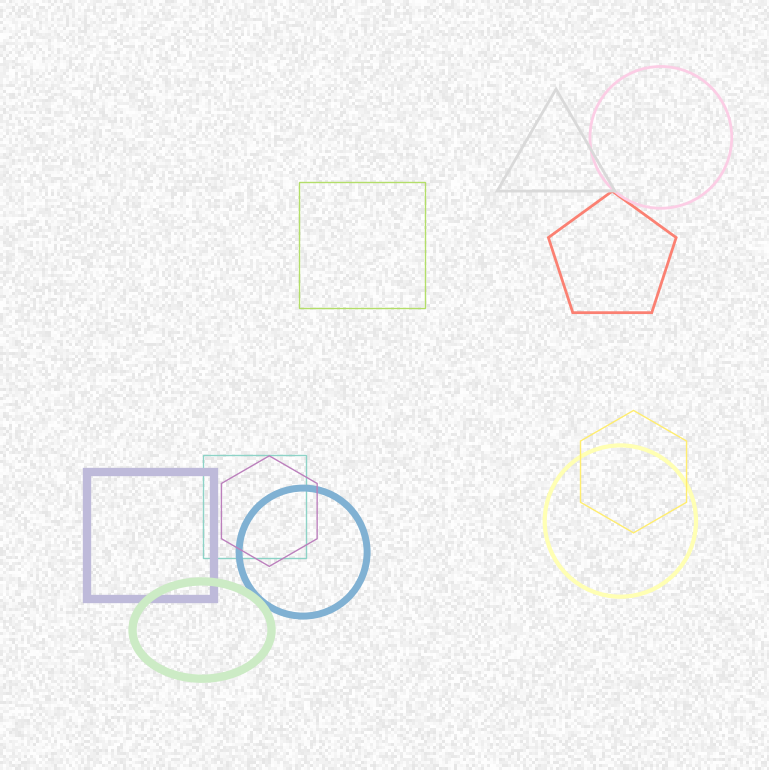[{"shape": "square", "thickness": 0.5, "radius": 0.34, "center": [0.331, 0.342]}, {"shape": "circle", "thickness": 1.5, "radius": 0.49, "center": [0.806, 0.323]}, {"shape": "square", "thickness": 3, "radius": 0.41, "center": [0.195, 0.305]}, {"shape": "pentagon", "thickness": 1, "radius": 0.44, "center": [0.795, 0.665]}, {"shape": "circle", "thickness": 2.5, "radius": 0.42, "center": [0.394, 0.283]}, {"shape": "square", "thickness": 0.5, "radius": 0.41, "center": [0.471, 0.682]}, {"shape": "circle", "thickness": 1, "radius": 0.46, "center": [0.858, 0.822]}, {"shape": "triangle", "thickness": 1, "radius": 0.44, "center": [0.722, 0.796]}, {"shape": "hexagon", "thickness": 0.5, "radius": 0.36, "center": [0.35, 0.336]}, {"shape": "oval", "thickness": 3, "radius": 0.45, "center": [0.262, 0.182]}, {"shape": "hexagon", "thickness": 0.5, "radius": 0.4, "center": [0.823, 0.387]}]